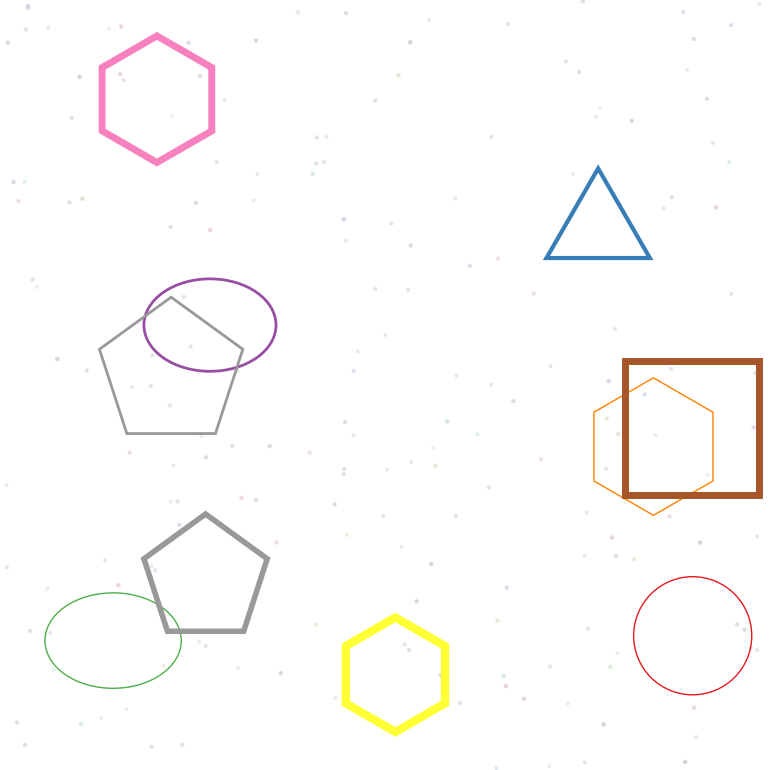[{"shape": "circle", "thickness": 0.5, "radius": 0.38, "center": [0.9, 0.174]}, {"shape": "triangle", "thickness": 1.5, "radius": 0.39, "center": [0.777, 0.704]}, {"shape": "oval", "thickness": 0.5, "radius": 0.44, "center": [0.147, 0.168]}, {"shape": "oval", "thickness": 1, "radius": 0.43, "center": [0.273, 0.578]}, {"shape": "hexagon", "thickness": 0.5, "radius": 0.45, "center": [0.849, 0.42]}, {"shape": "hexagon", "thickness": 3, "radius": 0.37, "center": [0.513, 0.124]}, {"shape": "square", "thickness": 2.5, "radius": 0.44, "center": [0.899, 0.444]}, {"shape": "hexagon", "thickness": 2.5, "radius": 0.41, "center": [0.204, 0.871]}, {"shape": "pentagon", "thickness": 2, "radius": 0.42, "center": [0.267, 0.248]}, {"shape": "pentagon", "thickness": 1, "radius": 0.49, "center": [0.222, 0.516]}]